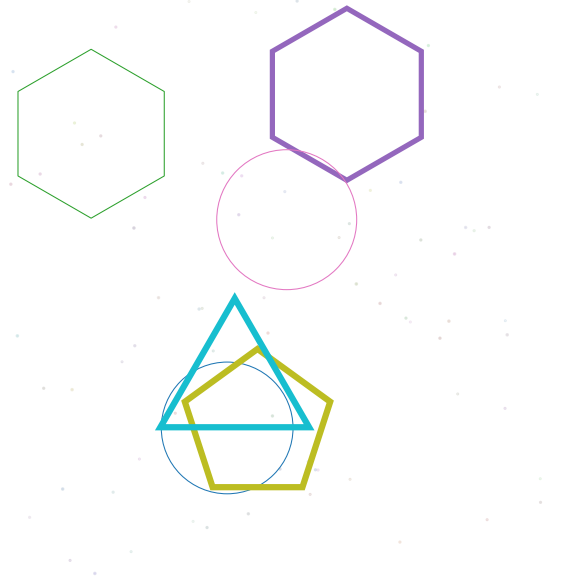[{"shape": "circle", "thickness": 0.5, "radius": 0.57, "center": [0.393, 0.258]}, {"shape": "hexagon", "thickness": 0.5, "radius": 0.73, "center": [0.158, 0.768]}, {"shape": "hexagon", "thickness": 2.5, "radius": 0.74, "center": [0.601, 0.836]}, {"shape": "circle", "thickness": 0.5, "radius": 0.61, "center": [0.496, 0.619]}, {"shape": "pentagon", "thickness": 3, "radius": 0.66, "center": [0.446, 0.263]}, {"shape": "triangle", "thickness": 3, "radius": 0.74, "center": [0.406, 0.334]}]